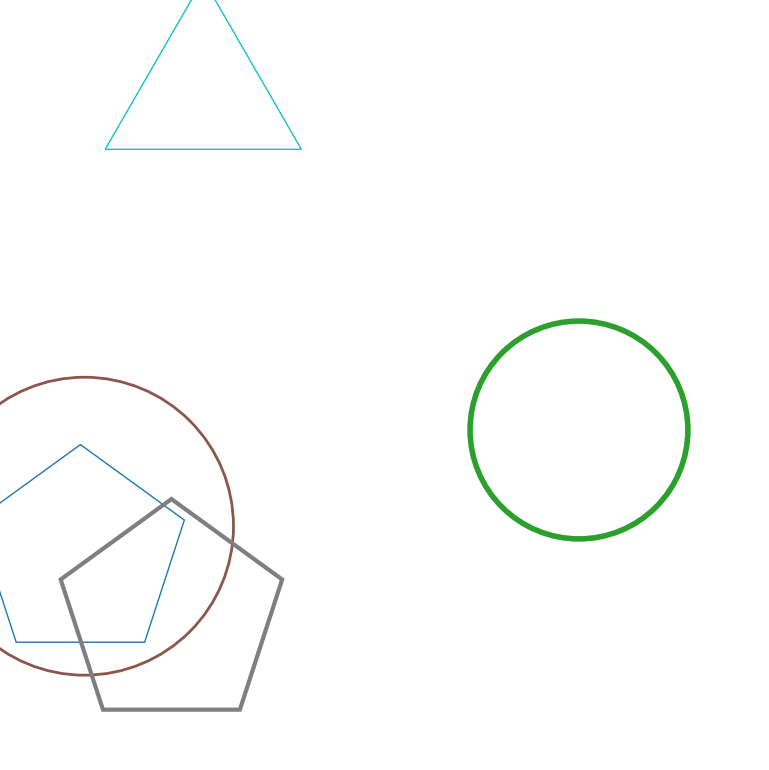[{"shape": "pentagon", "thickness": 0.5, "radius": 0.71, "center": [0.104, 0.281]}, {"shape": "circle", "thickness": 2, "radius": 0.71, "center": [0.752, 0.442]}, {"shape": "circle", "thickness": 1, "radius": 0.97, "center": [0.11, 0.317]}, {"shape": "pentagon", "thickness": 1.5, "radius": 0.76, "center": [0.223, 0.201]}, {"shape": "triangle", "thickness": 0.5, "radius": 0.74, "center": [0.264, 0.88]}]